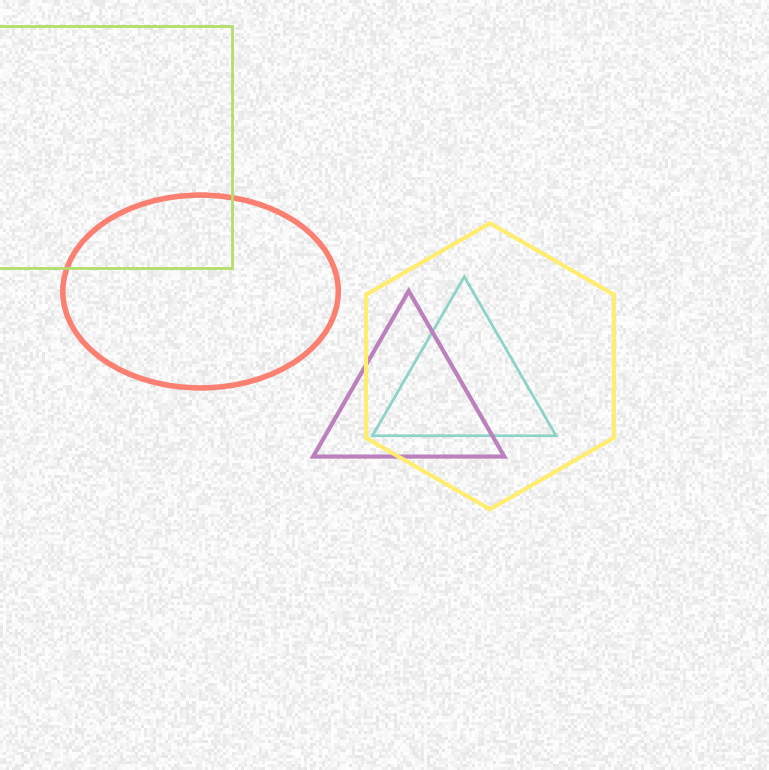[{"shape": "triangle", "thickness": 1, "radius": 0.69, "center": [0.603, 0.503]}, {"shape": "oval", "thickness": 2, "radius": 0.89, "center": [0.26, 0.621]}, {"shape": "square", "thickness": 1, "radius": 0.78, "center": [0.145, 0.809]}, {"shape": "triangle", "thickness": 1.5, "radius": 0.72, "center": [0.531, 0.479]}, {"shape": "hexagon", "thickness": 1.5, "radius": 0.93, "center": [0.636, 0.524]}]